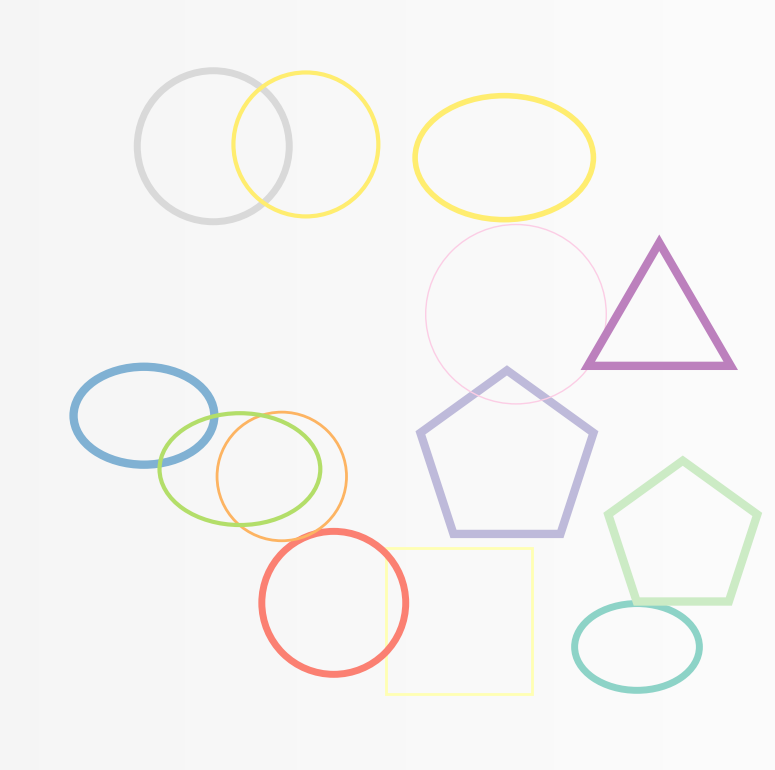[{"shape": "oval", "thickness": 2.5, "radius": 0.4, "center": [0.822, 0.16]}, {"shape": "square", "thickness": 1, "radius": 0.47, "center": [0.592, 0.194]}, {"shape": "pentagon", "thickness": 3, "radius": 0.59, "center": [0.654, 0.402]}, {"shape": "circle", "thickness": 2.5, "radius": 0.46, "center": [0.431, 0.217]}, {"shape": "oval", "thickness": 3, "radius": 0.45, "center": [0.186, 0.46]}, {"shape": "circle", "thickness": 1, "radius": 0.42, "center": [0.364, 0.381]}, {"shape": "oval", "thickness": 1.5, "radius": 0.52, "center": [0.31, 0.391]}, {"shape": "circle", "thickness": 0.5, "radius": 0.58, "center": [0.666, 0.592]}, {"shape": "circle", "thickness": 2.5, "radius": 0.49, "center": [0.275, 0.81]}, {"shape": "triangle", "thickness": 3, "radius": 0.53, "center": [0.851, 0.578]}, {"shape": "pentagon", "thickness": 3, "radius": 0.51, "center": [0.881, 0.301]}, {"shape": "oval", "thickness": 2, "radius": 0.58, "center": [0.651, 0.795]}, {"shape": "circle", "thickness": 1.5, "radius": 0.47, "center": [0.395, 0.812]}]